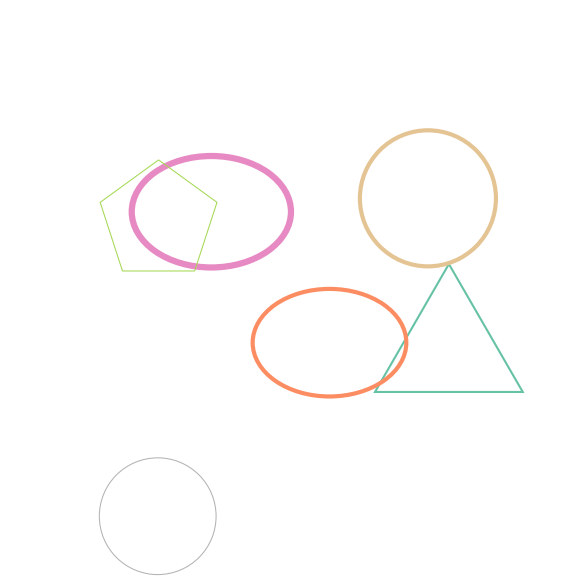[{"shape": "triangle", "thickness": 1, "radius": 0.74, "center": [0.777, 0.394]}, {"shape": "oval", "thickness": 2, "radius": 0.67, "center": [0.571, 0.406]}, {"shape": "oval", "thickness": 3, "radius": 0.69, "center": [0.366, 0.632]}, {"shape": "pentagon", "thickness": 0.5, "radius": 0.53, "center": [0.275, 0.616]}, {"shape": "circle", "thickness": 2, "radius": 0.59, "center": [0.741, 0.656]}, {"shape": "circle", "thickness": 0.5, "radius": 0.51, "center": [0.273, 0.105]}]